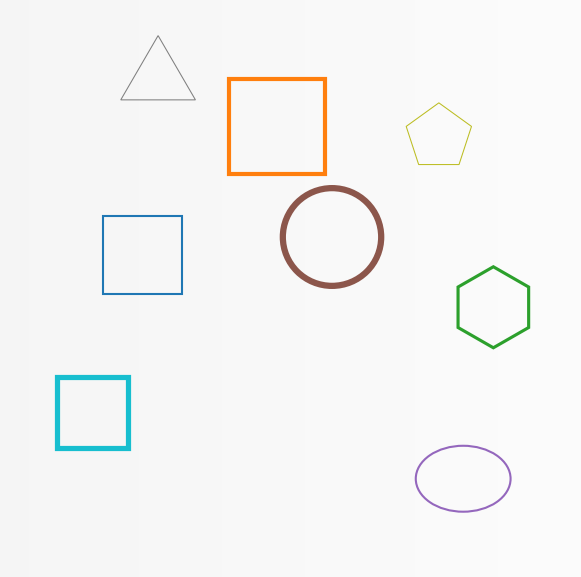[{"shape": "square", "thickness": 1, "radius": 0.34, "center": [0.245, 0.557]}, {"shape": "square", "thickness": 2, "radius": 0.41, "center": [0.477, 0.78]}, {"shape": "hexagon", "thickness": 1.5, "radius": 0.35, "center": [0.849, 0.467]}, {"shape": "oval", "thickness": 1, "radius": 0.41, "center": [0.797, 0.17]}, {"shape": "circle", "thickness": 3, "radius": 0.42, "center": [0.571, 0.589]}, {"shape": "triangle", "thickness": 0.5, "radius": 0.37, "center": [0.272, 0.863]}, {"shape": "pentagon", "thickness": 0.5, "radius": 0.3, "center": [0.755, 0.762]}, {"shape": "square", "thickness": 2.5, "radius": 0.31, "center": [0.159, 0.284]}]